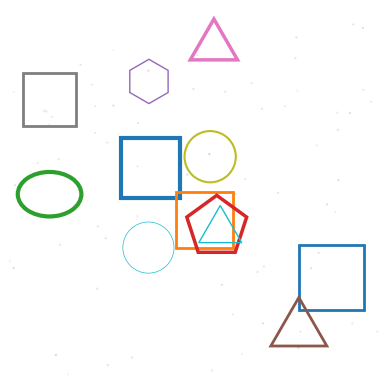[{"shape": "square", "thickness": 3, "radius": 0.38, "center": [0.392, 0.563]}, {"shape": "square", "thickness": 2, "radius": 0.42, "center": [0.86, 0.28]}, {"shape": "square", "thickness": 2, "radius": 0.37, "center": [0.532, 0.428]}, {"shape": "oval", "thickness": 3, "radius": 0.41, "center": [0.129, 0.496]}, {"shape": "pentagon", "thickness": 2.5, "radius": 0.41, "center": [0.563, 0.411]}, {"shape": "hexagon", "thickness": 1, "radius": 0.29, "center": [0.387, 0.788]}, {"shape": "triangle", "thickness": 2, "radius": 0.42, "center": [0.776, 0.143]}, {"shape": "triangle", "thickness": 2.5, "radius": 0.35, "center": [0.556, 0.88]}, {"shape": "square", "thickness": 2, "radius": 0.35, "center": [0.128, 0.741]}, {"shape": "circle", "thickness": 1.5, "radius": 0.33, "center": [0.546, 0.593]}, {"shape": "circle", "thickness": 0.5, "radius": 0.33, "center": [0.386, 0.357]}, {"shape": "triangle", "thickness": 1, "radius": 0.32, "center": [0.572, 0.402]}]